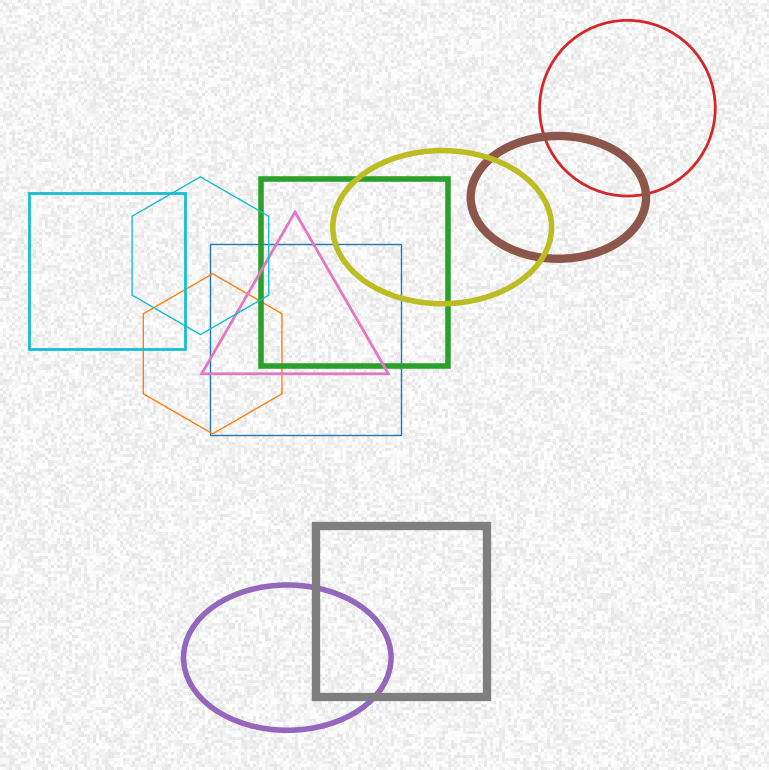[{"shape": "square", "thickness": 0.5, "radius": 0.62, "center": [0.396, 0.559]}, {"shape": "hexagon", "thickness": 0.5, "radius": 0.52, "center": [0.276, 0.541]}, {"shape": "square", "thickness": 2, "radius": 0.61, "center": [0.461, 0.647]}, {"shape": "circle", "thickness": 1, "radius": 0.57, "center": [0.815, 0.86]}, {"shape": "oval", "thickness": 2, "radius": 0.67, "center": [0.373, 0.146]}, {"shape": "oval", "thickness": 3, "radius": 0.57, "center": [0.725, 0.744]}, {"shape": "triangle", "thickness": 1, "radius": 0.7, "center": [0.383, 0.585]}, {"shape": "square", "thickness": 3, "radius": 0.55, "center": [0.522, 0.206]}, {"shape": "oval", "thickness": 2, "radius": 0.71, "center": [0.574, 0.705]}, {"shape": "square", "thickness": 1, "radius": 0.51, "center": [0.139, 0.648]}, {"shape": "hexagon", "thickness": 0.5, "radius": 0.51, "center": [0.26, 0.668]}]